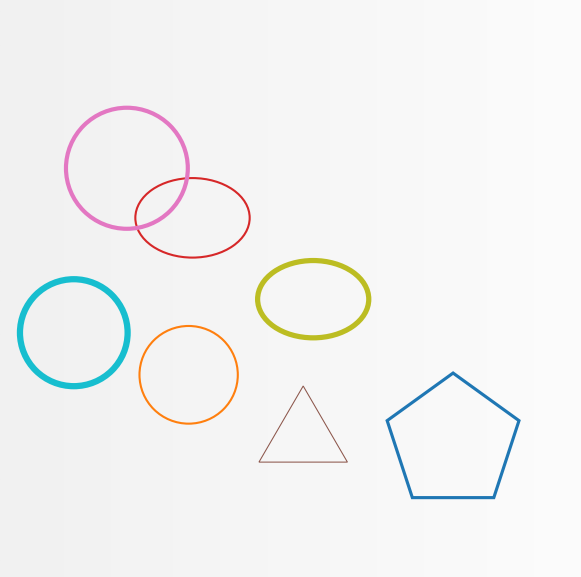[{"shape": "pentagon", "thickness": 1.5, "radius": 0.6, "center": [0.779, 0.234]}, {"shape": "circle", "thickness": 1, "radius": 0.42, "center": [0.325, 0.35]}, {"shape": "oval", "thickness": 1, "radius": 0.49, "center": [0.331, 0.622]}, {"shape": "triangle", "thickness": 0.5, "radius": 0.44, "center": [0.522, 0.243]}, {"shape": "circle", "thickness": 2, "radius": 0.52, "center": [0.218, 0.708]}, {"shape": "oval", "thickness": 2.5, "radius": 0.48, "center": [0.539, 0.481]}, {"shape": "circle", "thickness": 3, "radius": 0.46, "center": [0.127, 0.423]}]